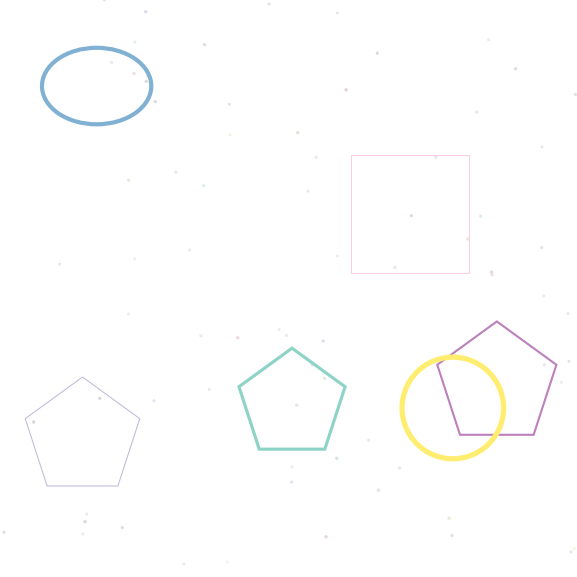[{"shape": "pentagon", "thickness": 1.5, "radius": 0.48, "center": [0.506, 0.3]}, {"shape": "pentagon", "thickness": 0.5, "radius": 0.52, "center": [0.143, 0.242]}, {"shape": "oval", "thickness": 2, "radius": 0.47, "center": [0.167, 0.85]}, {"shape": "square", "thickness": 0.5, "radius": 0.51, "center": [0.71, 0.629]}, {"shape": "pentagon", "thickness": 1, "radius": 0.54, "center": [0.86, 0.334]}, {"shape": "circle", "thickness": 2.5, "radius": 0.44, "center": [0.784, 0.293]}]